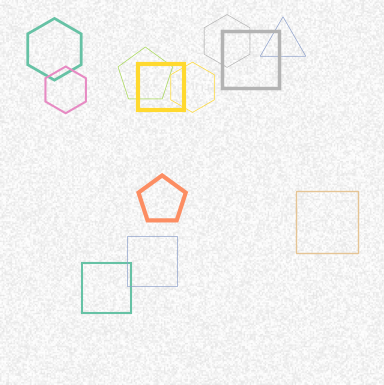[{"shape": "square", "thickness": 1.5, "radius": 0.32, "center": [0.277, 0.252]}, {"shape": "hexagon", "thickness": 2, "radius": 0.4, "center": [0.141, 0.872]}, {"shape": "pentagon", "thickness": 3, "radius": 0.32, "center": [0.421, 0.48]}, {"shape": "triangle", "thickness": 0.5, "radius": 0.34, "center": [0.735, 0.888]}, {"shape": "square", "thickness": 0.5, "radius": 0.32, "center": [0.394, 0.322]}, {"shape": "hexagon", "thickness": 1.5, "radius": 0.3, "center": [0.171, 0.767]}, {"shape": "pentagon", "thickness": 0.5, "radius": 0.37, "center": [0.378, 0.803]}, {"shape": "hexagon", "thickness": 0.5, "radius": 0.33, "center": [0.5, 0.773]}, {"shape": "square", "thickness": 3, "radius": 0.3, "center": [0.419, 0.774]}, {"shape": "square", "thickness": 1, "radius": 0.4, "center": [0.849, 0.423]}, {"shape": "hexagon", "thickness": 0.5, "radius": 0.34, "center": [0.59, 0.894]}, {"shape": "square", "thickness": 2.5, "radius": 0.37, "center": [0.651, 0.846]}]